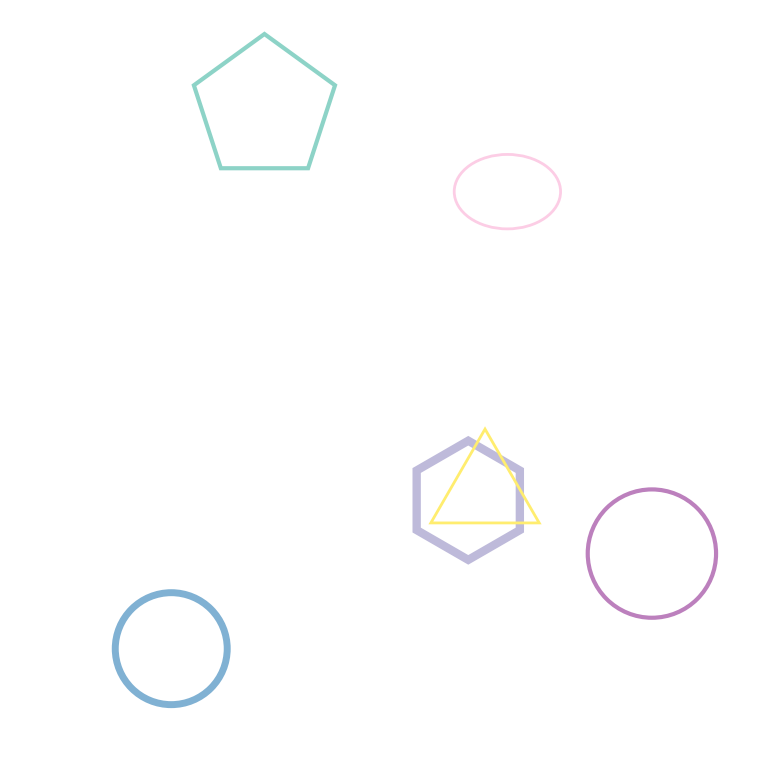[{"shape": "pentagon", "thickness": 1.5, "radius": 0.48, "center": [0.343, 0.859]}, {"shape": "hexagon", "thickness": 3, "radius": 0.39, "center": [0.608, 0.35]}, {"shape": "circle", "thickness": 2.5, "radius": 0.36, "center": [0.222, 0.158]}, {"shape": "oval", "thickness": 1, "radius": 0.35, "center": [0.659, 0.751]}, {"shape": "circle", "thickness": 1.5, "radius": 0.42, "center": [0.847, 0.281]}, {"shape": "triangle", "thickness": 1, "radius": 0.41, "center": [0.63, 0.362]}]